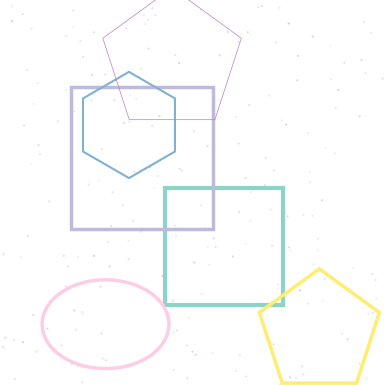[{"shape": "square", "thickness": 3, "radius": 0.76, "center": [0.582, 0.36]}, {"shape": "square", "thickness": 2.5, "radius": 0.92, "center": [0.368, 0.59]}, {"shape": "hexagon", "thickness": 1.5, "radius": 0.69, "center": [0.335, 0.675]}, {"shape": "oval", "thickness": 2.5, "radius": 0.82, "center": [0.274, 0.158]}, {"shape": "pentagon", "thickness": 0.5, "radius": 0.95, "center": [0.447, 0.842]}, {"shape": "pentagon", "thickness": 2.5, "radius": 0.82, "center": [0.83, 0.138]}]